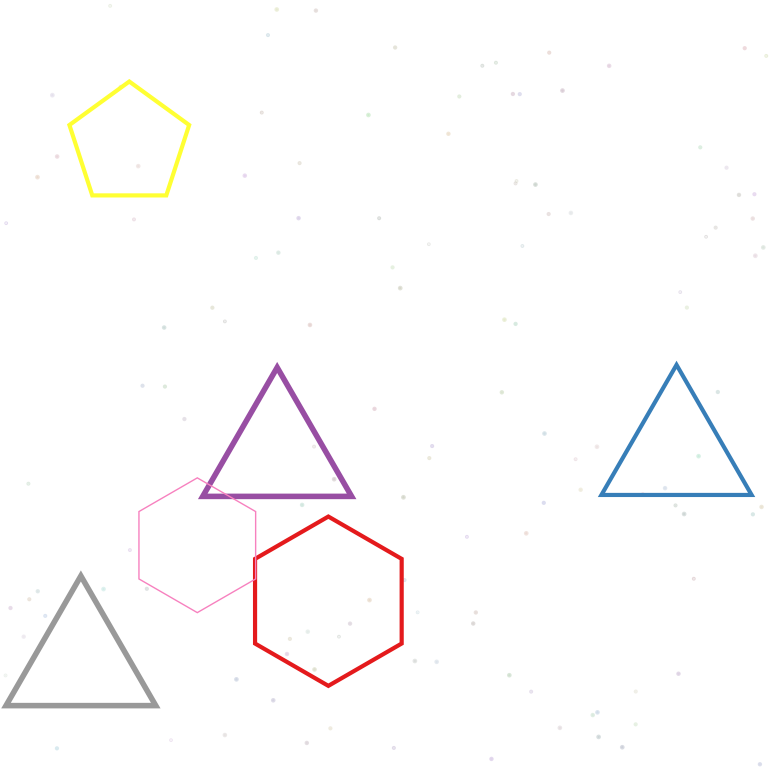[{"shape": "hexagon", "thickness": 1.5, "radius": 0.55, "center": [0.426, 0.219]}, {"shape": "triangle", "thickness": 1.5, "radius": 0.56, "center": [0.879, 0.414]}, {"shape": "triangle", "thickness": 2, "radius": 0.56, "center": [0.36, 0.411]}, {"shape": "pentagon", "thickness": 1.5, "radius": 0.41, "center": [0.168, 0.812]}, {"shape": "hexagon", "thickness": 0.5, "radius": 0.44, "center": [0.256, 0.292]}, {"shape": "triangle", "thickness": 2, "radius": 0.56, "center": [0.105, 0.14]}]